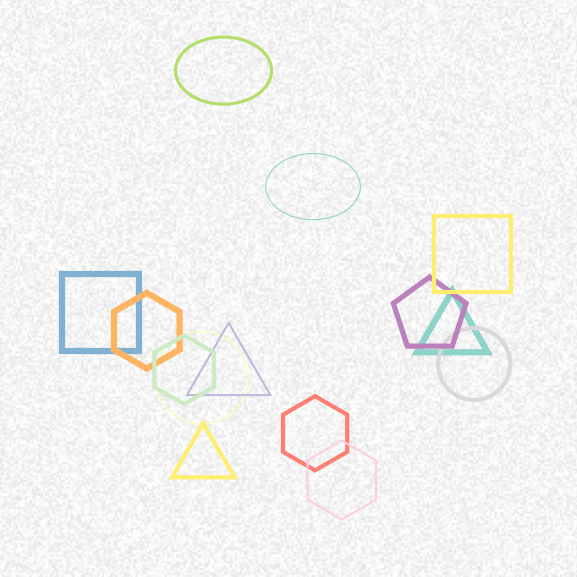[{"shape": "oval", "thickness": 0.5, "radius": 0.41, "center": [0.542, 0.676]}, {"shape": "triangle", "thickness": 3, "radius": 0.36, "center": [0.783, 0.425]}, {"shape": "circle", "thickness": 0.5, "radius": 0.4, "center": [0.348, 0.345]}, {"shape": "triangle", "thickness": 1, "radius": 0.42, "center": [0.396, 0.357]}, {"shape": "hexagon", "thickness": 2, "radius": 0.32, "center": [0.546, 0.249]}, {"shape": "square", "thickness": 3, "radius": 0.33, "center": [0.174, 0.458]}, {"shape": "hexagon", "thickness": 3, "radius": 0.33, "center": [0.254, 0.426]}, {"shape": "oval", "thickness": 1.5, "radius": 0.42, "center": [0.387, 0.877]}, {"shape": "hexagon", "thickness": 1, "radius": 0.34, "center": [0.592, 0.168]}, {"shape": "circle", "thickness": 2, "radius": 0.31, "center": [0.821, 0.369]}, {"shape": "pentagon", "thickness": 2.5, "radius": 0.33, "center": [0.744, 0.453]}, {"shape": "hexagon", "thickness": 2, "radius": 0.3, "center": [0.319, 0.359]}, {"shape": "square", "thickness": 2, "radius": 0.33, "center": [0.818, 0.56]}, {"shape": "triangle", "thickness": 2, "radius": 0.31, "center": [0.352, 0.204]}]